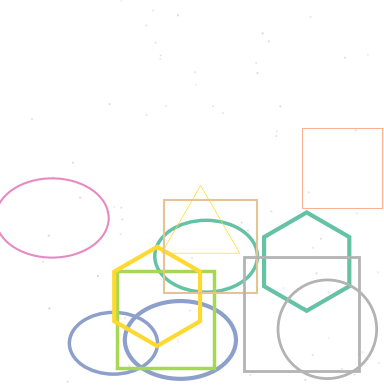[{"shape": "hexagon", "thickness": 3, "radius": 0.64, "center": [0.797, 0.32]}, {"shape": "oval", "thickness": 2.5, "radius": 0.67, "center": [0.535, 0.334]}, {"shape": "square", "thickness": 0.5, "radius": 0.52, "center": [0.889, 0.564]}, {"shape": "oval", "thickness": 3, "radius": 0.72, "center": [0.469, 0.117]}, {"shape": "oval", "thickness": 2.5, "radius": 0.57, "center": [0.295, 0.108]}, {"shape": "oval", "thickness": 1.5, "radius": 0.74, "center": [0.135, 0.434]}, {"shape": "square", "thickness": 2.5, "radius": 0.63, "center": [0.431, 0.169]}, {"shape": "triangle", "thickness": 0.5, "radius": 0.59, "center": [0.521, 0.401]}, {"shape": "hexagon", "thickness": 3, "radius": 0.64, "center": [0.408, 0.23]}, {"shape": "square", "thickness": 1.5, "radius": 0.6, "center": [0.547, 0.359]}, {"shape": "square", "thickness": 2, "radius": 0.75, "center": [0.782, 0.184]}, {"shape": "circle", "thickness": 2, "radius": 0.64, "center": [0.85, 0.145]}]